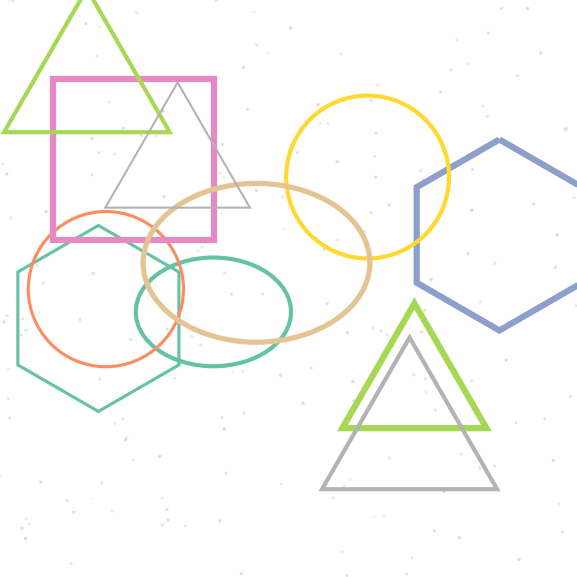[{"shape": "hexagon", "thickness": 1.5, "radius": 0.81, "center": [0.17, 0.448]}, {"shape": "oval", "thickness": 2, "radius": 0.67, "center": [0.37, 0.459]}, {"shape": "circle", "thickness": 1.5, "radius": 0.67, "center": [0.183, 0.499]}, {"shape": "hexagon", "thickness": 3, "radius": 0.83, "center": [0.865, 0.592]}, {"shape": "square", "thickness": 3, "radius": 0.7, "center": [0.231, 0.723]}, {"shape": "triangle", "thickness": 2, "radius": 0.83, "center": [0.15, 0.853]}, {"shape": "triangle", "thickness": 3, "radius": 0.72, "center": [0.718, 0.33]}, {"shape": "circle", "thickness": 2, "radius": 0.71, "center": [0.637, 0.693]}, {"shape": "oval", "thickness": 2.5, "radius": 0.98, "center": [0.444, 0.544]}, {"shape": "triangle", "thickness": 2, "radius": 0.88, "center": [0.709, 0.24]}, {"shape": "triangle", "thickness": 1, "radius": 0.72, "center": [0.308, 0.712]}]